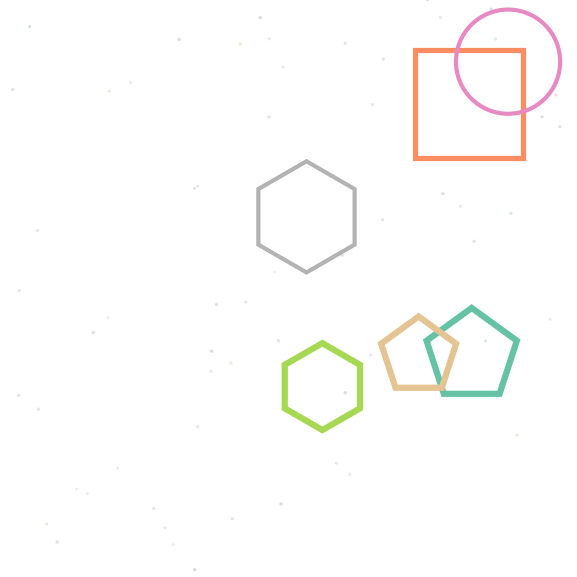[{"shape": "pentagon", "thickness": 3, "radius": 0.41, "center": [0.817, 0.384]}, {"shape": "square", "thickness": 2.5, "radius": 0.47, "center": [0.813, 0.82]}, {"shape": "circle", "thickness": 2, "radius": 0.45, "center": [0.88, 0.892]}, {"shape": "hexagon", "thickness": 3, "radius": 0.38, "center": [0.558, 0.33]}, {"shape": "pentagon", "thickness": 3, "radius": 0.34, "center": [0.725, 0.383]}, {"shape": "hexagon", "thickness": 2, "radius": 0.48, "center": [0.531, 0.624]}]